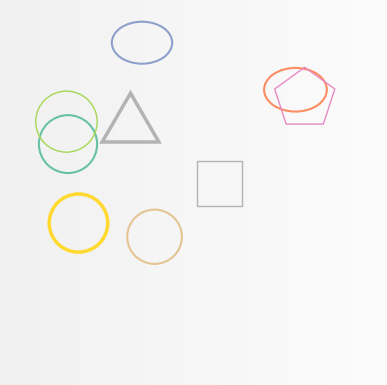[{"shape": "circle", "thickness": 1.5, "radius": 0.38, "center": [0.176, 0.626]}, {"shape": "oval", "thickness": 1.5, "radius": 0.4, "center": [0.763, 0.767]}, {"shape": "oval", "thickness": 1.5, "radius": 0.39, "center": [0.367, 0.889]}, {"shape": "pentagon", "thickness": 1, "radius": 0.41, "center": [0.786, 0.744]}, {"shape": "circle", "thickness": 1, "radius": 0.4, "center": [0.171, 0.684]}, {"shape": "circle", "thickness": 2.5, "radius": 0.38, "center": [0.203, 0.421]}, {"shape": "circle", "thickness": 1.5, "radius": 0.35, "center": [0.399, 0.385]}, {"shape": "triangle", "thickness": 2.5, "radius": 0.42, "center": [0.337, 0.673]}, {"shape": "square", "thickness": 1, "radius": 0.29, "center": [0.567, 0.525]}]